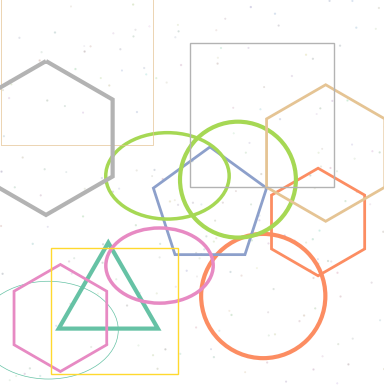[{"shape": "oval", "thickness": 0.5, "radius": 0.91, "center": [0.126, 0.142]}, {"shape": "triangle", "thickness": 3, "radius": 0.74, "center": [0.281, 0.221]}, {"shape": "circle", "thickness": 3, "radius": 0.81, "center": [0.684, 0.231]}, {"shape": "hexagon", "thickness": 2, "radius": 0.7, "center": [0.826, 0.423]}, {"shape": "pentagon", "thickness": 2, "radius": 0.77, "center": [0.545, 0.464]}, {"shape": "oval", "thickness": 2.5, "radius": 0.7, "center": [0.414, 0.31]}, {"shape": "hexagon", "thickness": 2, "radius": 0.7, "center": [0.157, 0.174]}, {"shape": "circle", "thickness": 3, "radius": 0.75, "center": [0.618, 0.533]}, {"shape": "oval", "thickness": 2.5, "radius": 0.8, "center": [0.435, 0.543]}, {"shape": "square", "thickness": 1, "radius": 0.82, "center": [0.297, 0.193]}, {"shape": "hexagon", "thickness": 2, "radius": 0.89, "center": [0.846, 0.603]}, {"shape": "square", "thickness": 0.5, "radius": 0.98, "center": [0.2, 0.819]}, {"shape": "square", "thickness": 1, "radius": 0.93, "center": [0.68, 0.701]}, {"shape": "hexagon", "thickness": 3, "radius": 1.0, "center": [0.12, 0.642]}]